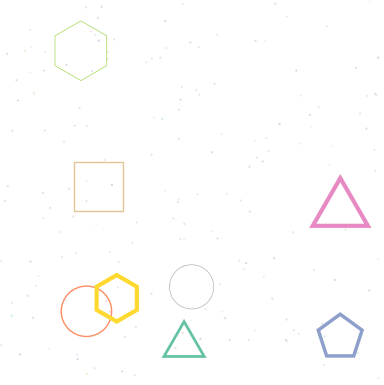[{"shape": "triangle", "thickness": 2, "radius": 0.3, "center": [0.478, 0.104]}, {"shape": "circle", "thickness": 1, "radius": 0.33, "center": [0.224, 0.191]}, {"shape": "pentagon", "thickness": 2.5, "radius": 0.3, "center": [0.884, 0.124]}, {"shape": "triangle", "thickness": 3, "radius": 0.41, "center": [0.884, 0.455]}, {"shape": "hexagon", "thickness": 0.5, "radius": 0.39, "center": [0.21, 0.868]}, {"shape": "hexagon", "thickness": 3, "radius": 0.3, "center": [0.303, 0.225]}, {"shape": "square", "thickness": 1, "radius": 0.32, "center": [0.256, 0.515]}, {"shape": "circle", "thickness": 0.5, "radius": 0.29, "center": [0.498, 0.255]}]